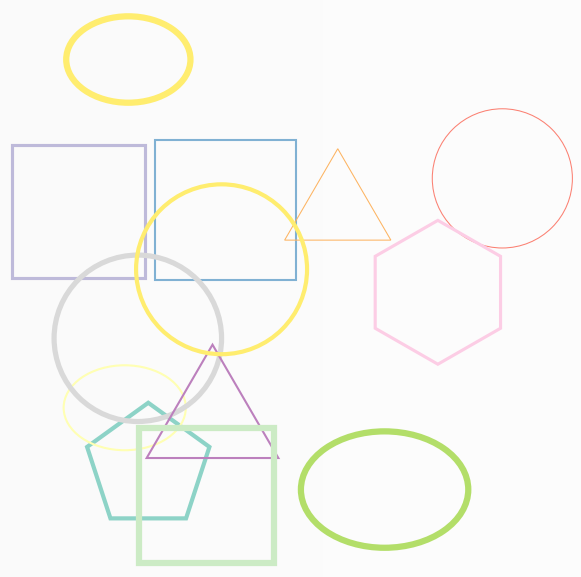[{"shape": "pentagon", "thickness": 2, "radius": 0.55, "center": [0.255, 0.191]}, {"shape": "oval", "thickness": 1, "radius": 0.53, "center": [0.215, 0.293]}, {"shape": "square", "thickness": 1.5, "radius": 0.57, "center": [0.135, 0.633]}, {"shape": "circle", "thickness": 0.5, "radius": 0.6, "center": [0.864, 0.69]}, {"shape": "square", "thickness": 1, "radius": 0.61, "center": [0.387, 0.635]}, {"shape": "triangle", "thickness": 0.5, "radius": 0.53, "center": [0.581, 0.636]}, {"shape": "oval", "thickness": 3, "radius": 0.72, "center": [0.662, 0.151]}, {"shape": "hexagon", "thickness": 1.5, "radius": 0.62, "center": [0.753, 0.493]}, {"shape": "circle", "thickness": 2.5, "radius": 0.72, "center": [0.237, 0.413]}, {"shape": "triangle", "thickness": 1, "radius": 0.65, "center": [0.366, 0.271]}, {"shape": "square", "thickness": 3, "radius": 0.58, "center": [0.355, 0.141]}, {"shape": "oval", "thickness": 3, "radius": 0.53, "center": [0.221, 0.896]}, {"shape": "circle", "thickness": 2, "radius": 0.74, "center": [0.381, 0.533]}]